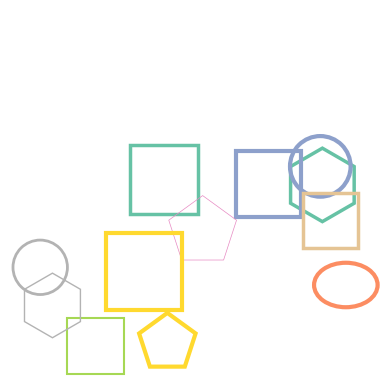[{"shape": "square", "thickness": 2.5, "radius": 0.45, "center": [0.426, 0.534]}, {"shape": "hexagon", "thickness": 2.5, "radius": 0.48, "center": [0.837, 0.52]}, {"shape": "oval", "thickness": 3, "radius": 0.41, "center": [0.898, 0.26]}, {"shape": "square", "thickness": 3, "radius": 0.43, "center": [0.697, 0.522]}, {"shape": "circle", "thickness": 3, "radius": 0.39, "center": [0.832, 0.568]}, {"shape": "pentagon", "thickness": 0.5, "radius": 0.46, "center": [0.526, 0.399]}, {"shape": "square", "thickness": 1.5, "radius": 0.37, "center": [0.248, 0.102]}, {"shape": "square", "thickness": 3, "radius": 0.5, "center": [0.374, 0.295]}, {"shape": "pentagon", "thickness": 3, "radius": 0.39, "center": [0.435, 0.11]}, {"shape": "square", "thickness": 2.5, "radius": 0.36, "center": [0.858, 0.428]}, {"shape": "circle", "thickness": 2, "radius": 0.35, "center": [0.104, 0.306]}, {"shape": "hexagon", "thickness": 1, "radius": 0.42, "center": [0.136, 0.207]}]